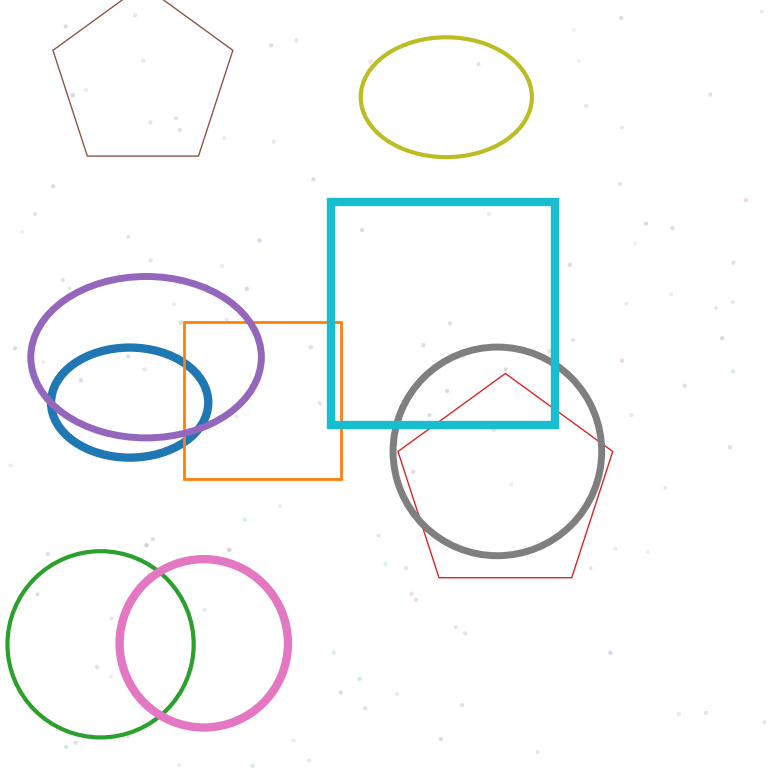[{"shape": "oval", "thickness": 3, "radius": 0.51, "center": [0.168, 0.477]}, {"shape": "square", "thickness": 1, "radius": 0.51, "center": [0.341, 0.48]}, {"shape": "circle", "thickness": 1.5, "radius": 0.6, "center": [0.131, 0.163]}, {"shape": "pentagon", "thickness": 0.5, "radius": 0.73, "center": [0.656, 0.368]}, {"shape": "oval", "thickness": 2.5, "radius": 0.75, "center": [0.19, 0.536]}, {"shape": "pentagon", "thickness": 0.5, "radius": 0.61, "center": [0.186, 0.897]}, {"shape": "circle", "thickness": 3, "radius": 0.55, "center": [0.265, 0.165]}, {"shape": "circle", "thickness": 2.5, "radius": 0.68, "center": [0.646, 0.414]}, {"shape": "oval", "thickness": 1.5, "radius": 0.56, "center": [0.58, 0.874]}, {"shape": "square", "thickness": 3, "radius": 0.73, "center": [0.575, 0.593]}]